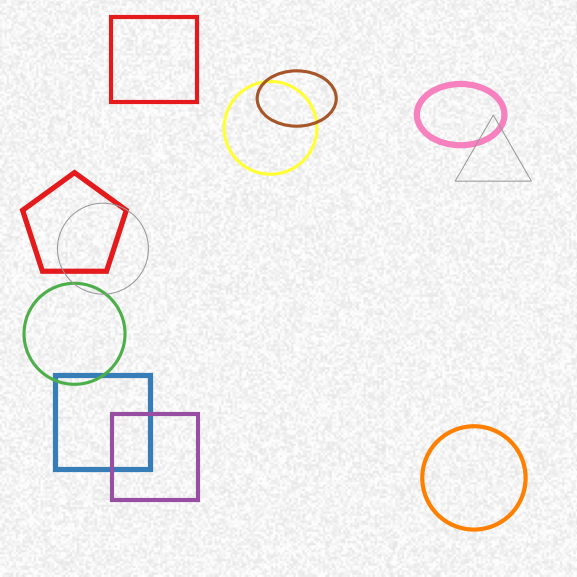[{"shape": "pentagon", "thickness": 2.5, "radius": 0.47, "center": [0.129, 0.606]}, {"shape": "square", "thickness": 2, "radius": 0.37, "center": [0.267, 0.896]}, {"shape": "square", "thickness": 2.5, "radius": 0.41, "center": [0.177, 0.268]}, {"shape": "circle", "thickness": 1.5, "radius": 0.44, "center": [0.129, 0.421]}, {"shape": "square", "thickness": 2, "radius": 0.37, "center": [0.269, 0.208]}, {"shape": "circle", "thickness": 2, "radius": 0.45, "center": [0.821, 0.172]}, {"shape": "circle", "thickness": 1.5, "radius": 0.4, "center": [0.468, 0.778]}, {"shape": "oval", "thickness": 1.5, "radius": 0.34, "center": [0.514, 0.829]}, {"shape": "oval", "thickness": 3, "radius": 0.38, "center": [0.798, 0.801]}, {"shape": "circle", "thickness": 0.5, "radius": 0.39, "center": [0.178, 0.569]}, {"shape": "triangle", "thickness": 0.5, "radius": 0.38, "center": [0.854, 0.724]}]